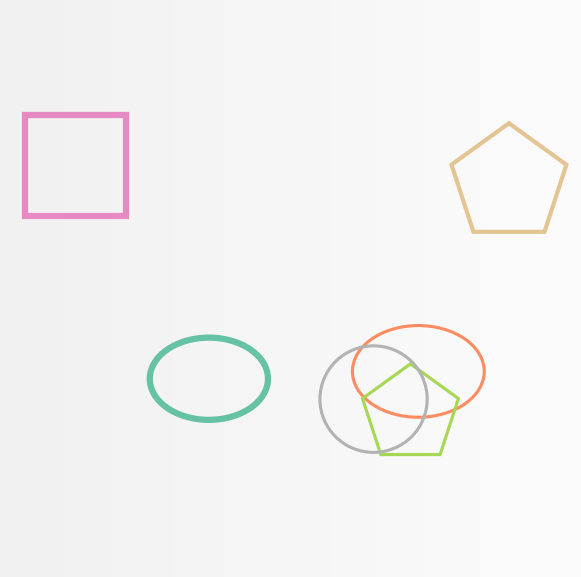[{"shape": "oval", "thickness": 3, "radius": 0.51, "center": [0.359, 0.343]}, {"shape": "oval", "thickness": 1.5, "radius": 0.57, "center": [0.72, 0.356]}, {"shape": "square", "thickness": 3, "radius": 0.43, "center": [0.131, 0.713]}, {"shape": "pentagon", "thickness": 1.5, "radius": 0.43, "center": [0.706, 0.282]}, {"shape": "pentagon", "thickness": 2, "radius": 0.52, "center": [0.876, 0.682]}, {"shape": "circle", "thickness": 1.5, "radius": 0.46, "center": [0.643, 0.308]}]